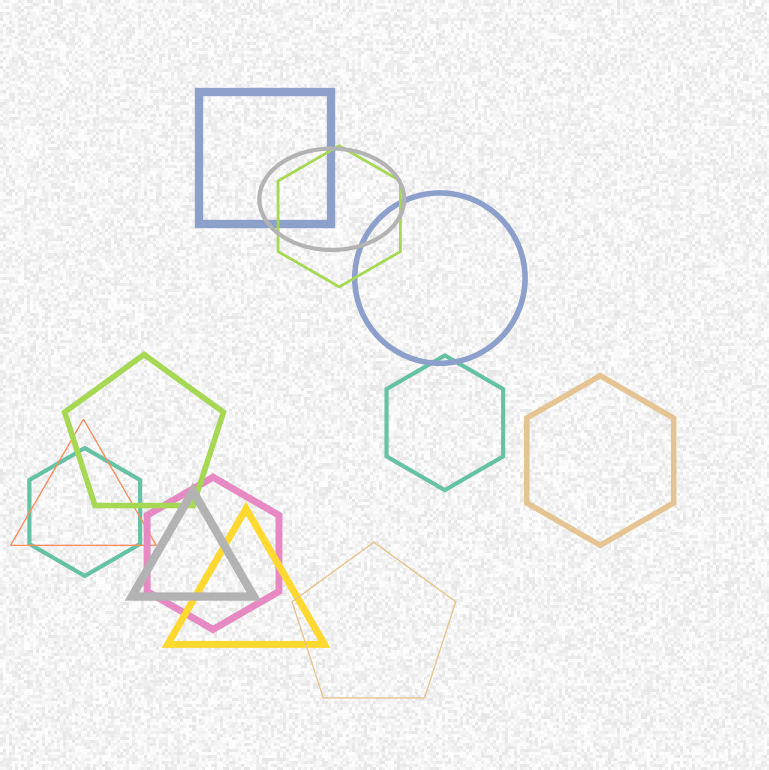[{"shape": "hexagon", "thickness": 1.5, "radius": 0.44, "center": [0.578, 0.451]}, {"shape": "hexagon", "thickness": 1.5, "radius": 0.42, "center": [0.11, 0.335]}, {"shape": "triangle", "thickness": 0.5, "radius": 0.55, "center": [0.108, 0.346]}, {"shape": "square", "thickness": 3, "radius": 0.43, "center": [0.344, 0.795]}, {"shape": "circle", "thickness": 2, "radius": 0.55, "center": [0.571, 0.639]}, {"shape": "hexagon", "thickness": 2.5, "radius": 0.49, "center": [0.277, 0.281]}, {"shape": "pentagon", "thickness": 2, "radius": 0.54, "center": [0.187, 0.431]}, {"shape": "hexagon", "thickness": 1, "radius": 0.46, "center": [0.441, 0.719]}, {"shape": "triangle", "thickness": 2.5, "radius": 0.59, "center": [0.32, 0.222]}, {"shape": "pentagon", "thickness": 0.5, "radius": 0.56, "center": [0.486, 0.184]}, {"shape": "hexagon", "thickness": 2, "radius": 0.55, "center": [0.78, 0.402]}, {"shape": "oval", "thickness": 1.5, "radius": 0.47, "center": [0.431, 0.741]}, {"shape": "triangle", "thickness": 3, "radius": 0.46, "center": [0.25, 0.271]}]